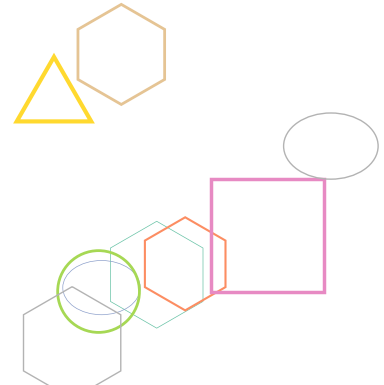[{"shape": "hexagon", "thickness": 0.5, "radius": 0.69, "center": [0.407, 0.286]}, {"shape": "hexagon", "thickness": 1.5, "radius": 0.6, "center": [0.481, 0.315]}, {"shape": "oval", "thickness": 0.5, "radius": 0.5, "center": [0.264, 0.253]}, {"shape": "square", "thickness": 2.5, "radius": 0.74, "center": [0.695, 0.388]}, {"shape": "circle", "thickness": 2, "radius": 0.53, "center": [0.256, 0.243]}, {"shape": "triangle", "thickness": 3, "radius": 0.56, "center": [0.14, 0.741]}, {"shape": "hexagon", "thickness": 2, "radius": 0.65, "center": [0.315, 0.859]}, {"shape": "oval", "thickness": 1, "radius": 0.61, "center": [0.859, 0.621]}, {"shape": "hexagon", "thickness": 1, "radius": 0.73, "center": [0.187, 0.11]}]